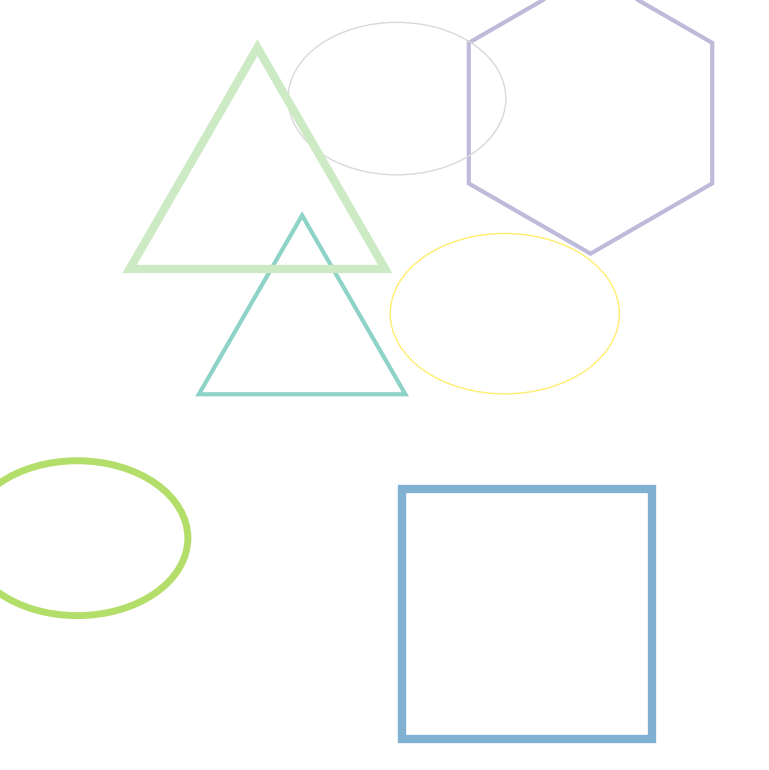[{"shape": "triangle", "thickness": 1.5, "radius": 0.77, "center": [0.392, 0.565]}, {"shape": "hexagon", "thickness": 1.5, "radius": 0.91, "center": [0.767, 0.853]}, {"shape": "square", "thickness": 3, "radius": 0.81, "center": [0.685, 0.203]}, {"shape": "oval", "thickness": 2.5, "radius": 0.72, "center": [0.1, 0.301]}, {"shape": "oval", "thickness": 0.5, "radius": 0.71, "center": [0.515, 0.872]}, {"shape": "triangle", "thickness": 3, "radius": 0.96, "center": [0.334, 0.746]}, {"shape": "oval", "thickness": 0.5, "radius": 0.74, "center": [0.656, 0.593]}]